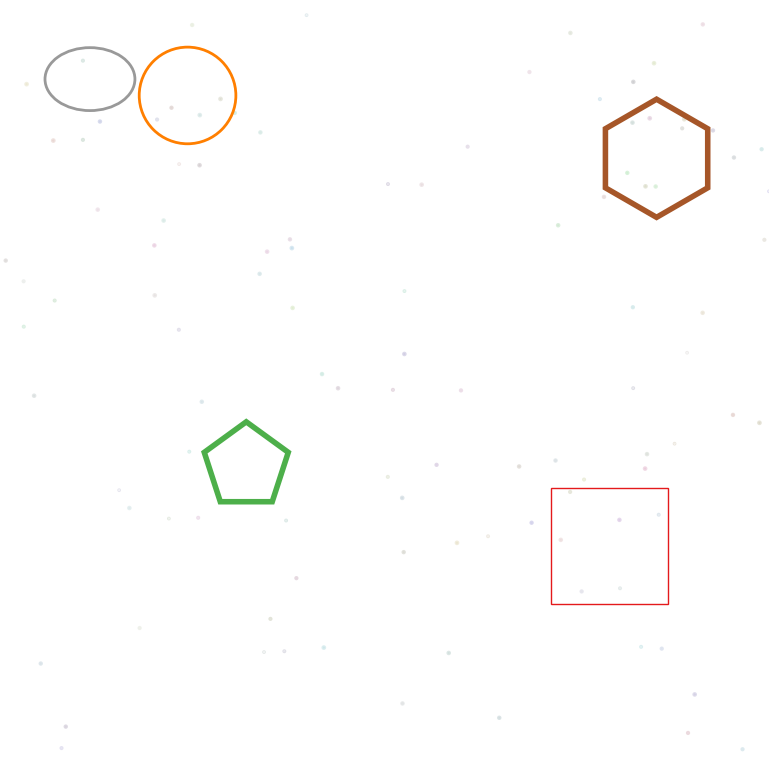[{"shape": "square", "thickness": 0.5, "radius": 0.38, "center": [0.791, 0.291]}, {"shape": "pentagon", "thickness": 2, "radius": 0.29, "center": [0.32, 0.395]}, {"shape": "circle", "thickness": 1, "radius": 0.31, "center": [0.244, 0.876]}, {"shape": "hexagon", "thickness": 2, "radius": 0.38, "center": [0.853, 0.794]}, {"shape": "oval", "thickness": 1, "radius": 0.29, "center": [0.117, 0.897]}]